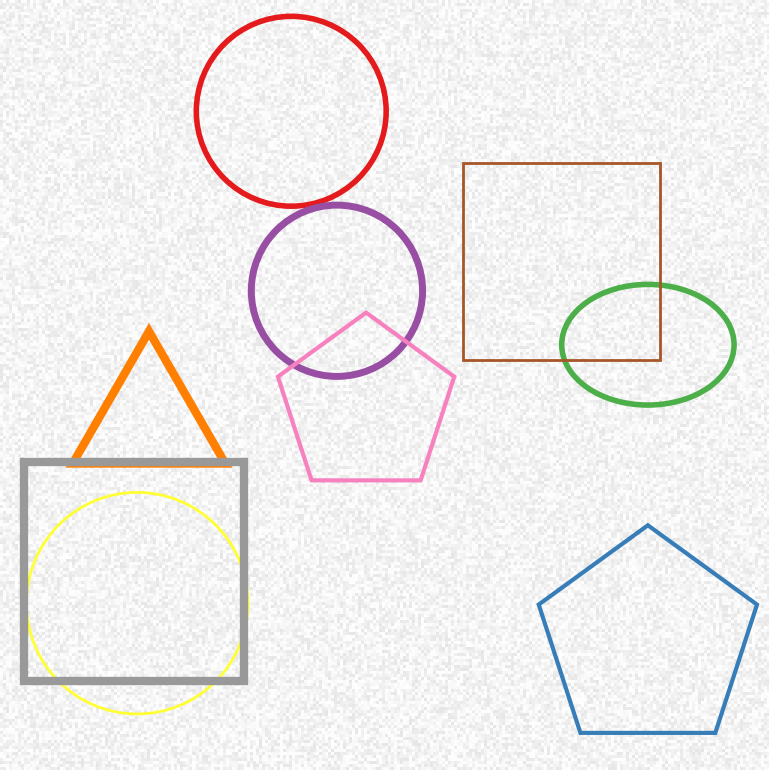[{"shape": "circle", "thickness": 2, "radius": 0.62, "center": [0.378, 0.856]}, {"shape": "pentagon", "thickness": 1.5, "radius": 0.75, "center": [0.841, 0.169]}, {"shape": "oval", "thickness": 2, "radius": 0.56, "center": [0.841, 0.552]}, {"shape": "circle", "thickness": 2.5, "radius": 0.56, "center": [0.438, 0.622]}, {"shape": "triangle", "thickness": 3, "radius": 0.57, "center": [0.193, 0.455]}, {"shape": "circle", "thickness": 1, "radius": 0.72, "center": [0.178, 0.217]}, {"shape": "square", "thickness": 1, "radius": 0.64, "center": [0.729, 0.66]}, {"shape": "pentagon", "thickness": 1.5, "radius": 0.6, "center": [0.475, 0.474]}, {"shape": "square", "thickness": 3, "radius": 0.71, "center": [0.174, 0.257]}]